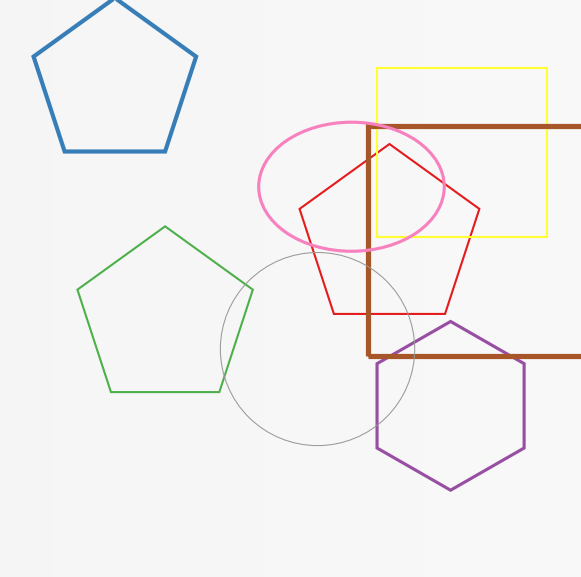[{"shape": "pentagon", "thickness": 1, "radius": 0.81, "center": [0.67, 0.587]}, {"shape": "pentagon", "thickness": 2, "radius": 0.74, "center": [0.198, 0.856]}, {"shape": "pentagon", "thickness": 1, "radius": 0.79, "center": [0.284, 0.449]}, {"shape": "hexagon", "thickness": 1.5, "radius": 0.73, "center": [0.775, 0.296]}, {"shape": "square", "thickness": 1, "radius": 0.73, "center": [0.795, 0.735]}, {"shape": "square", "thickness": 2.5, "radius": 1.0, "center": [0.833, 0.582]}, {"shape": "oval", "thickness": 1.5, "radius": 0.8, "center": [0.605, 0.676]}, {"shape": "circle", "thickness": 0.5, "radius": 0.84, "center": [0.546, 0.395]}]